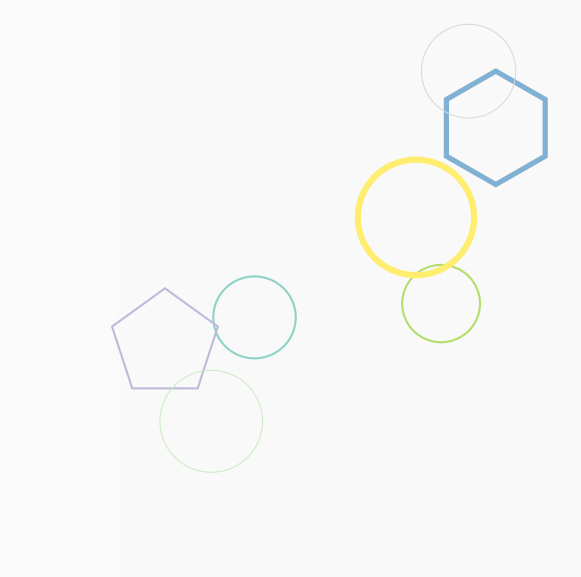[{"shape": "circle", "thickness": 1, "radius": 0.35, "center": [0.438, 0.45]}, {"shape": "pentagon", "thickness": 1, "radius": 0.48, "center": [0.284, 0.404]}, {"shape": "hexagon", "thickness": 2.5, "radius": 0.49, "center": [0.853, 0.778]}, {"shape": "circle", "thickness": 1, "radius": 0.33, "center": [0.759, 0.473]}, {"shape": "circle", "thickness": 0.5, "radius": 0.41, "center": [0.806, 0.876]}, {"shape": "circle", "thickness": 0.5, "radius": 0.44, "center": [0.363, 0.27]}, {"shape": "circle", "thickness": 3, "radius": 0.5, "center": [0.716, 0.623]}]